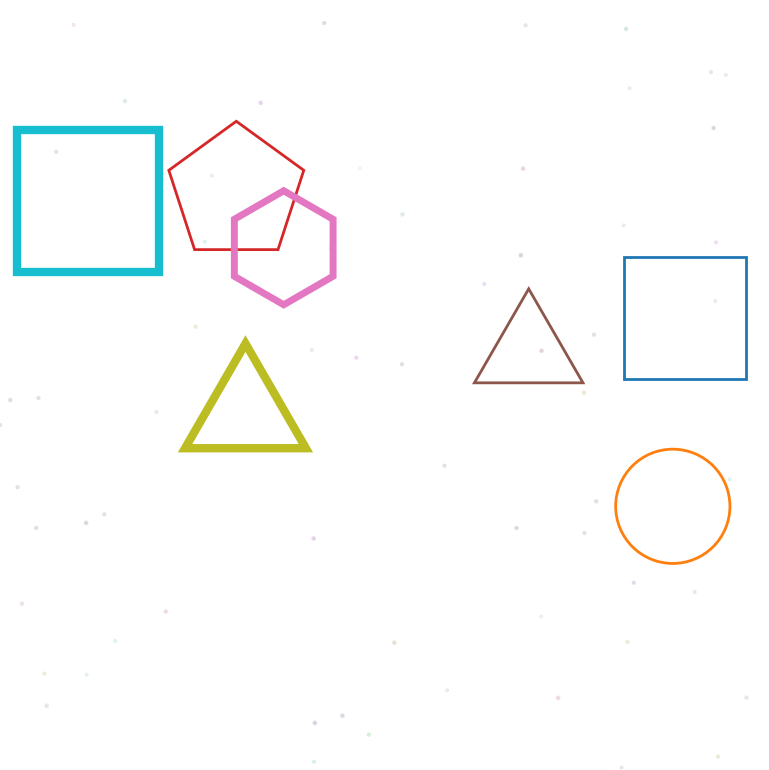[{"shape": "square", "thickness": 1, "radius": 0.4, "center": [0.889, 0.587]}, {"shape": "circle", "thickness": 1, "radius": 0.37, "center": [0.874, 0.342]}, {"shape": "pentagon", "thickness": 1, "radius": 0.46, "center": [0.307, 0.75]}, {"shape": "triangle", "thickness": 1, "radius": 0.41, "center": [0.687, 0.544]}, {"shape": "hexagon", "thickness": 2.5, "radius": 0.37, "center": [0.368, 0.678]}, {"shape": "triangle", "thickness": 3, "radius": 0.45, "center": [0.319, 0.463]}, {"shape": "square", "thickness": 3, "radius": 0.46, "center": [0.114, 0.739]}]